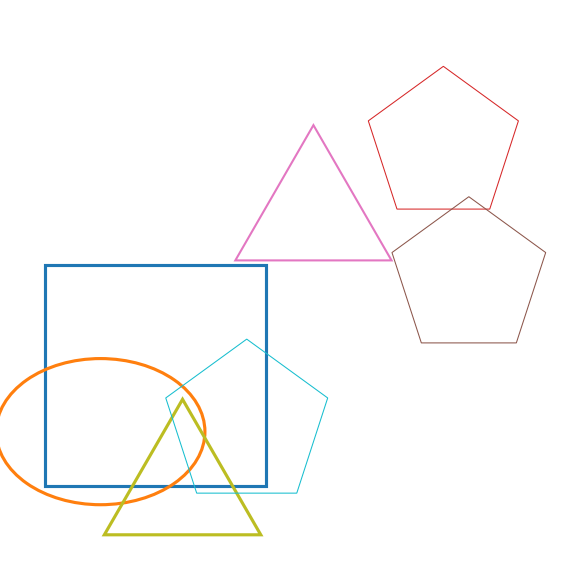[{"shape": "square", "thickness": 1.5, "radius": 0.95, "center": [0.27, 0.349]}, {"shape": "oval", "thickness": 1.5, "radius": 0.9, "center": [0.174, 0.252]}, {"shape": "pentagon", "thickness": 0.5, "radius": 0.68, "center": [0.768, 0.748]}, {"shape": "pentagon", "thickness": 0.5, "radius": 0.7, "center": [0.812, 0.519]}, {"shape": "triangle", "thickness": 1, "radius": 0.78, "center": [0.543, 0.626]}, {"shape": "triangle", "thickness": 1.5, "radius": 0.78, "center": [0.316, 0.151]}, {"shape": "pentagon", "thickness": 0.5, "radius": 0.74, "center": [0.427, 0.264]}]